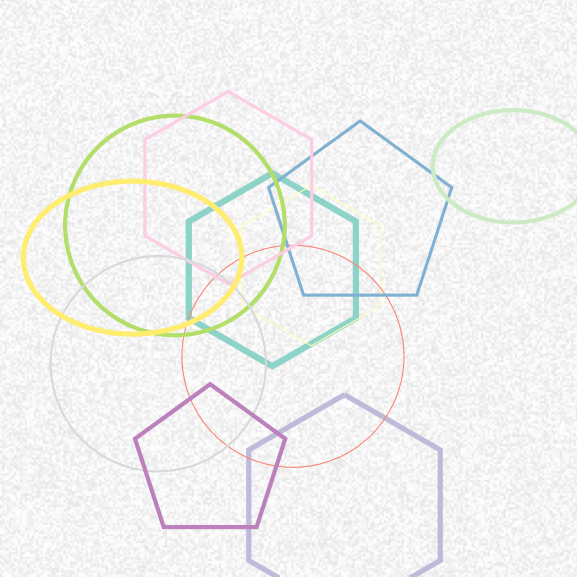[{"shape": "hexagon", "thickness": 3, "radius": 0.84, "center": [0.472, 0.532]}, {"shape": "hexagon", "thickness": 0.5, "radius": 0.69, "center": [0.539, 0.539]}, {"shape": "hexagon", "thickness": 2.5, "radius": 0.96, "center": [0.597, 0.124]}, {"shape": "circle", "thickness": 0.5, "radius": 0.96, "center": [0.507, 0.382]}, {"shape": "pentagon", "thickness": 1.5, "radius": 0.83, "center": [0.624, 0.623]}, {"shape": "circle", "thickness": 2, "radius": 0.95, "center": [0.303, 0.609]}, {"shape": "hexagon", "thickness": 1.5, "radius": 0.83, "center": [0.395, 0.674]}, {"shape": "circle", "thickness": 1, "radius": 0.93, "center": [0.274, 0.369]}, {"shape": "pentagon", "thickness": 2, "radius": 0.68, "center": [0.364, 0.197]}, {"shape": "oval", "thickness": 2, "radius": 0.7, "center": [0.888, 0.711]}, {"shape": "oval", "thickness": 2.5, "radius": 0.95, "center": [0.23, 0.553]}]